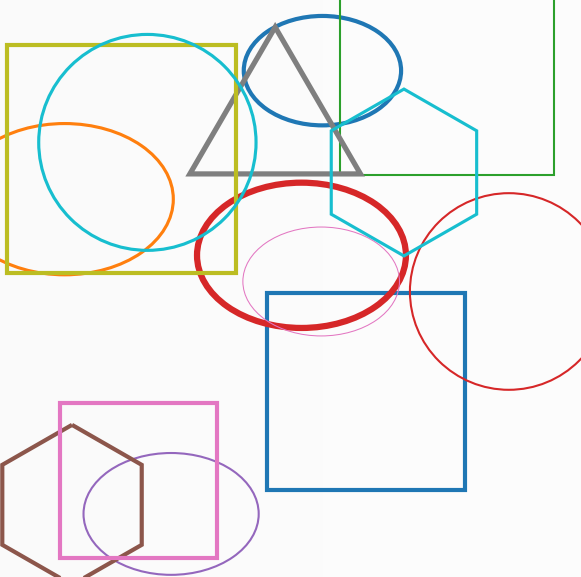[{"shape": "oval", "thickness": 2, "radius": 0.68, "center": [0.555, 0.877]}, {"shape": "square", "thickness": 2, "radius": 0.85, "center": [0.629, 0.321]}, {"shape": "oval", "thickness": 1.5, "radius": 0.94, "center": [0.111, 0.654]}, {"shape": "square", "thickness": 1, "radius": 0.92, "center": [0.769, 0.88]}, {"shape": "oval", "thickness": 3, "radius": 0.9, "center": [0.519, 0.557]}, {"shape": "circle", "thickness": 1, "radius": 0.85, "center": [0.875, 0.494]}, {"shape": "oval", "thickness": 1, "radius": 0.75, "center": [0.294, 0.109]}, {"shape": "hexagon", "thickness": 2, "radius": 0.69, "center": [0.124, 0.125]}, {"shape": "square", "thickness": 2, "radius": 0.67, "center": [0.239, 0.168]}, {"shape": "oval", "thickness": 0.5, "radius": 0.67, "center": [0.553, 0.512]}, {"shape": "triangle", "thickness": 2.5, "radius": 0.85, "center": [0.473, 0.783]}, {"shape": "square", "thickness": 2, "radius": 0.99, "center": [0.21, 0.723]}, {"shape": "hexagon", "thickness": 1.5, "radius": 0.72, "center": [0.695, 0.7]}, {"shape": "circle", "thickness": 1.5, "radius": 0.93, "center": [0.254, 0.753]}]